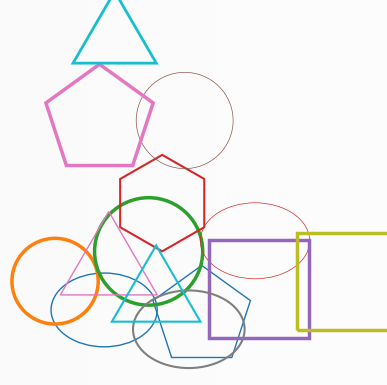[{"shape": "pentagon", "thickness": 1, "radius": 0.66, "center": [0.521, 0.178]}, {"shape": "oval", "thickness": 1, "radius": 0.68, "center": [0.269, 0.195]}, {"shape": "circle", "thickness": 2.5, "radius": 0.56, "center": [0.142, 0.27]}, {"shape": "circle", "thickness": 2.5, "radius": 0.7, "center": [0.384, 0.347]}, {"shape": "oval", "thickness": 0.5, "radius": 0.71, "center": [0.658, 0.375]}, {"shape": "hexagon", "thickness": 1.5, "radius": 0.63, "center": [0.419, 0.472]}, {"shape": "square", "thickness": 2.5, "radius": 0.64, "center": [0.668, 0.249]}, {"shape": "circle", "thickness": 0.5, "radius": 0.63, "center": [0.477, 0.687]}, {"shape": "pentagon", "thickness": 2.5, "radius": 0.73, "center": [0.257, 0.688]}, {"shape": "triangle", "thickness": 1, "radius": 0.72, "center": [0.281, 0.306]}, {"shape": "oval", "thickness": 1.5, "radius": 0.72, "center": [0.487, 0.145]}, {"shape": "square", "thickness": 2.5, "radius": 0.63, "center": [0.893, 0.269]}, {"shape": "triangle", "thickness": 1.5, "radius": 0.66, "center": [0.403, 0.23]}, {"shape": "triangle", "thickness": 2, "radius": 0.62, "center": [0.296, 0.898]}]